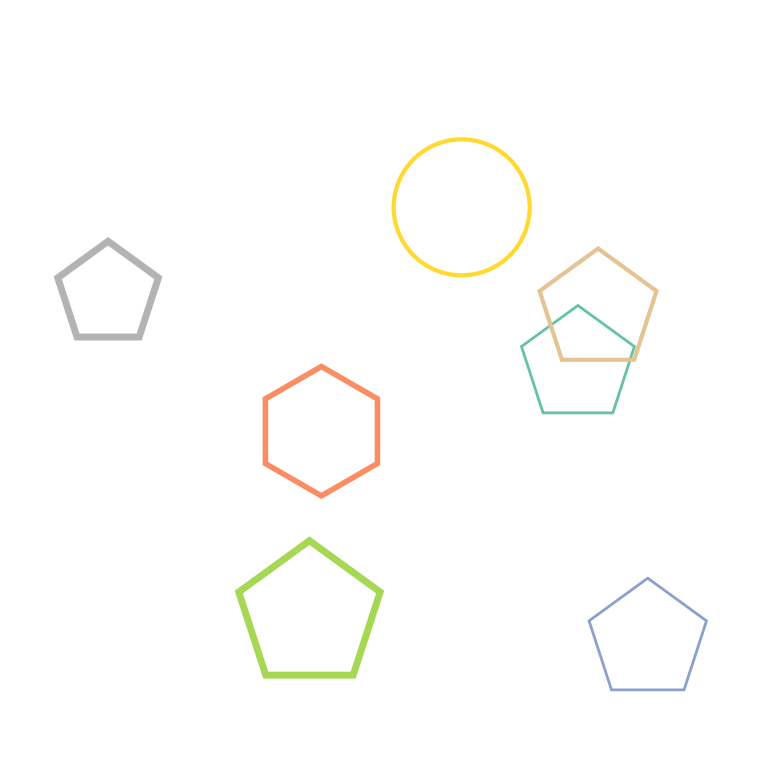[{"shape": "pentagon", "thickness": 1, "radius": 0.39, "center": [0.751, 0.526]}, {"shape": "hexagon", "thickness": 2, "radius": 0.42, "center": [0.417, 0.44]}, {"shape": "pentagon", "thickness": 1, "radius": 0.4, "center": [0.841, 0.169]}, {"shape": "pentagon", "thickness": 2.5, "radius": 0.48, "center": [0.402, 0.201]}, {"shape": "circle", "thickness": 1.5, "radius": 0.44, "center": [0.6, 0.731]}, {"shape": "pentagon", "thickness": 1.5, "radius": 0.4, "center": [0.777, 0.597]}, {"shape": "pentagon", "thickness": 2.5, "radius": 0.34, "center": [0.14, 0.618]}]